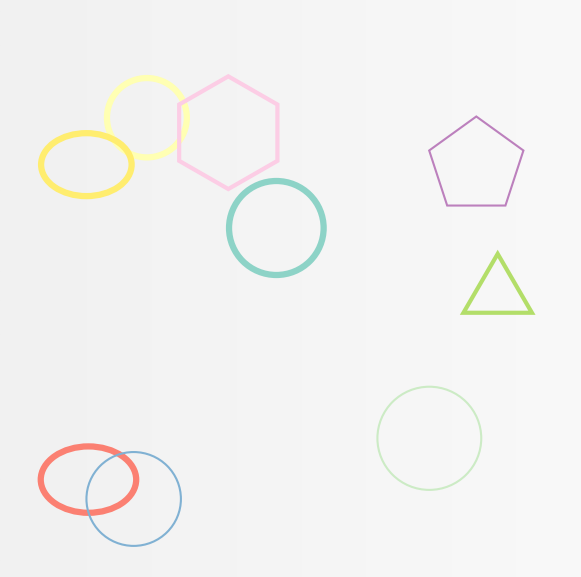[{"shape": "circle", "thickness": 3, "radius": 0.41, "center": [0.475, 0.604]}, {"shape": "circle", "thickness": 3, "radius": 0.34, "center": [0.253, 0.795]}, {"shape": "oval", "thickness": 3, "radius": 0.41, "center": [0.152, 0.169]}, {"shape": "circle", "thickness": 1, "radius": 0.41, "center": [0.23, 0.135]}, {"shape": "triangle", "thickness": 2, "radius": 0.34, "center": [0.856, 0.492]}, {"shape": "hexagon", "thickness": 2, "radius": 0.49, "center": [0.393, 0.769]}, {"shape": "pentagon", "thickness": 1, "radius": 0.43, "center": [0.819, 0.712]}, {"shape": "circle", "thickness": 1, "radius": 0.45, "center": [0.739, 0.24]}, {"shape": "oval", "thickness": 3, "radius": 0.39, "center": [0.149, 0.714]}]